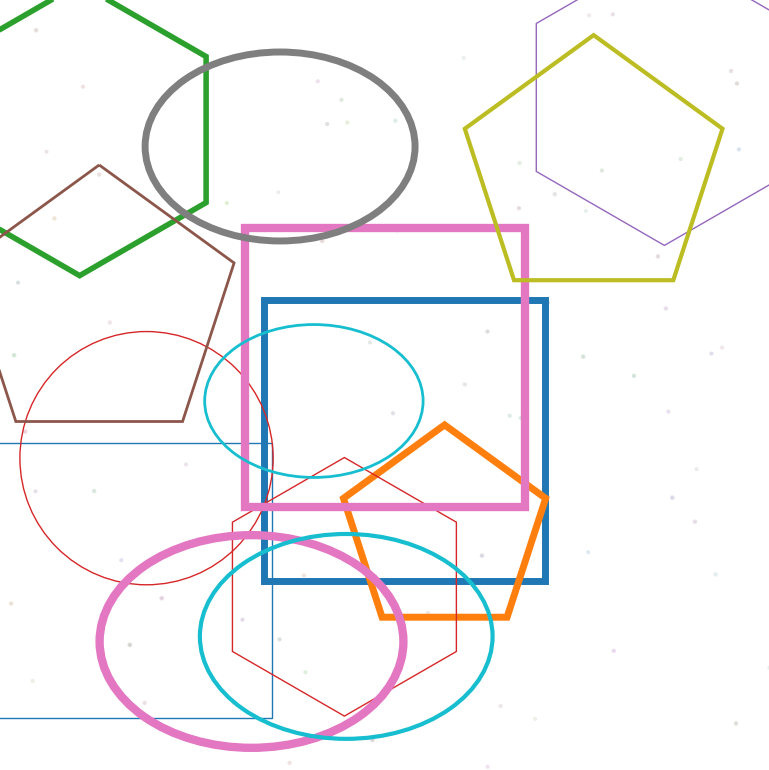[{"shape": "square", "thickness": 2.5, "radius": 0.91, "center": [0.525, 0.428]}, {"shape": "square", "thickness": 0.5, "radius": 0.89, "center": [0.175, 0.246]}, {"shape": "pentagon", "thickness": 2.5, "radius": 0.69, "center": [0.577, 0.31]}, {"shape": "hexagon", "thickness": 2, "radius": 0.95, "center": [0.103, 0.832]}, {"shape": "hexagon", "thickness": 0.5, "radius": 0.84, "center": [0.447, 0.238]}, {"shape": "circle", "thickness": 0.5, "radius": 0.82, "center": [0.19, 0.405]}, {"shape": "hexagon", "thickness": 0.5, "radius": 0.96, "center": [0.863, 0.873]}, {"shape": "pentagon", "thickness": 1, "radius": 0.92, "center": [0.129, 0.602]}, {"shape": "square", "thickness": 3, "radius": 0.91, "center": [0.5, 0.523]}, {"shape": "oval", "thickness": 3, "radius": 0.99, "center": [0.327, 0.167]}, {"shape": "oval", "thickness": 2.5, "radius": 0.88, "center": [0.364, 0.81]}, {"shape": "pentagon", "thickness": 1.5, "radius": 0.88, "center": [0.771, 0.778]}, {"shape": "oval", "thickness": 1, "radius": 0.71, "center": [0.408, 0.479]}, {"shape": "oval", "thickness": 1.5, "radius": 0.95, "center": [0.45, 0.173]}]